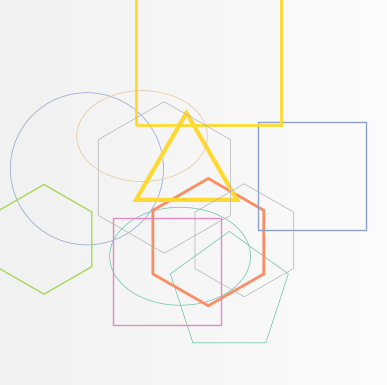[{"shape": "oval", "thickness": 0.5, "radius": 0.91, "center": [0.465, 0.334]}, {"shape": "pentagon", "thickness": 0.5, "radius": 0.8, "center": [0.592, 0.239]}, {"shape": "hexagon", "thickness": 2, "radius": 0.83, "center": [0.538, 0.371]}, {"shape": "circle", "thickness": 0.5, "radius": 0.99, "center": [0.224, 0.562]}, {"shape": "square", "thickness": 1, "radius": 0.7, "center": [0.805, 0.543]}, {"shape": "square", "thickness": 1, "radius": 0.7, "center": [0.431, 0.295]}, {"shape": "hexagon", "thickness": 1, "radius": 0.71, "center": [0.114, 0.378]}, {"shape": "square", "thickness": 2, "radius": 0.93, "center": [0.539, 0.861]}, {"shape": "triangle", "thickness": 3, "radius": 0.75, "center": [0.481, 0.556]}, {"shape": "oval", "thickness": 0.5, "radius": 0.84, "center": [0.367, 0.647]}, {"shape": "hexagon", "thickness": 0.5, "radius": 0.98, "center": [0.424, 0.539]}, {"shape": "hexagon", "thickness": 0.5, "radius": 0.73, "center": [0.63, 0.376]}]